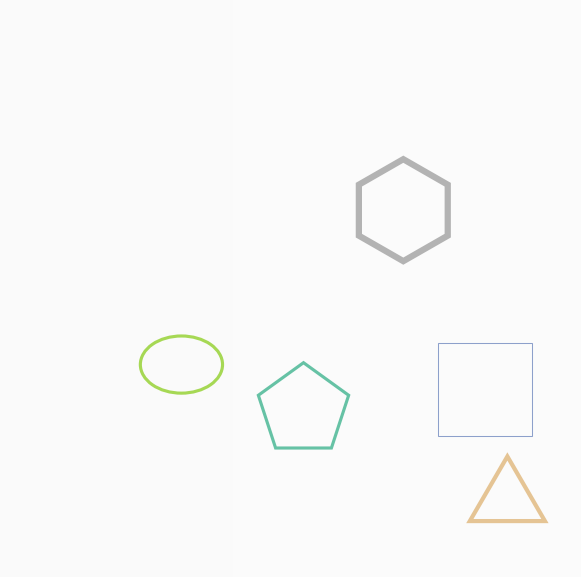[{"shape": "pentagon", "thickness": 1.5, "radius": 0.41, "center": [0.522, 0.289]}, {"shape": "square", "thickness": 0.5, "radius": 0.4, "center": [0.834, 0.325]}, {"shape": "oval", "thickness": 1.5, "radius": 0.35, "center": [0.312, 0.368]}, {"shape": "triangle", "thickness": 2, "radius": 0.37, "center": [0.873, 0.134]}, {"shape": "hexagon", "thickness": 3, "radius": 0.44, "center": [0.694, 0.635]}]